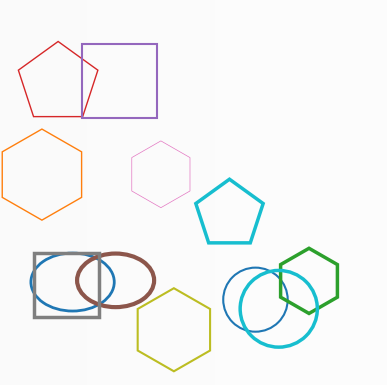[{"shape": "oval", "thickness": 2, "radius": 0.54, "center": [0.187, 0.267]}, {"shape": "circle", "thickness": 1.5, "radius": 0.42, "center": [0.659, 0.222]}, {"shape": "hexagon", "thickness": 1, "radius": 0.59, "center": [0.108, 0.546]}, {"shape": "hexagon", "thickness": 2.5, "radius": 0.42, "center": [0.797, 0.27]}, {"shape": "pentagon", "thickness": 1, "radius": 0.54, "center": [0.15, 0.784]}, {"shape": "square", "thickness": 1.5, "radius": 0.48, "center": [0.309, 0.79]}, {"shape": "oval", "thickness": 3, "radius": 0.5, "center": [0.298, 0.272]}, {"shape": "hexagon", "thickness": 0.5, "radius": 0.43, "center": [0.415, 0.547]}, {"shape": "square", "thickness": 2.5, "radius": 0.42, "center": [0.171, 0.26]}, {"shape": "hexagon", "thickness": 1.5, "radius": 0.54, "center": [0.449, 0.144]}, {"shape": "circle", "thickness": 2.5, "radius": 0.5, "center": [0.719, 0.198]}, {"shape": "pentagon", "thickness": 2.5, "radius": 0.46, "center": [0.592, 0.443]}]